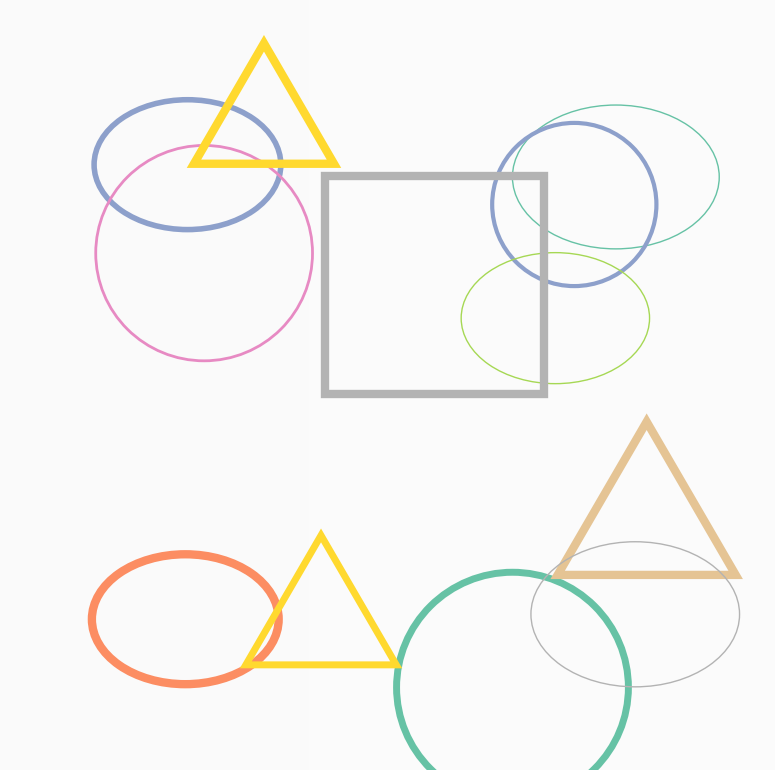[{"shape": "oval", "thickness": 0.5, "radius": 0.67, "center": [0.795, 0.77]}, {"shape": "circle", "thickness": 2.5, "radius": 0.75, "center": [0.661, 0.107]}, {"shape": "oval", "thickness": 3, "radius": 0.6, "center": [0.239, 0.196]}, {"shape": "oval", "thickness": 2, "radius": 0.6, "center": [0.242, 0.786]}, {"shape": "circle", "thickness": 1.5, "radius": 0.53, "center": [0.741, 0.734]}, {"shape": "circle", "thickness": 1, "radius": 0.7, "center": [0.263, 0.671]}, {"shape": "oval", "thickness": 0.5, "radius": 0.61, "center": [0.717, 0.587]}, {"shape": "triangle", "thickness": 3, "radius": 0.52, "center": [0.341, 0.839]}, {"shape": "triangle", "thickness": 2.5, "radius": 0.56, "center": [0.414, 0.193]}, {"shape": "triangle", "thickness": 3, "radius": 0.66, "center": [0.834, 0.32]}, {"shape": "square", "thickness": 3, "radius": 0.71, "center": [0.56, 0.63]}, {"shape": "oval", "thickness": 0.5, "radius": 0.67, "center": [0.82, 0.202]}]